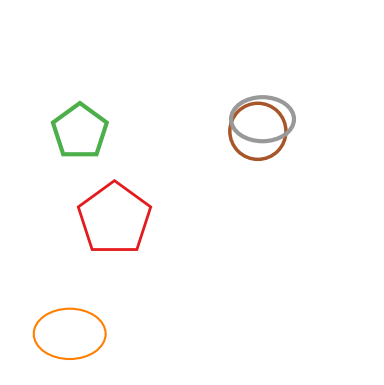[{"shape": "pentagon", "thickness": 2, "radius": 0.49, "center": [0.297, 0.432]}, {"shape": "pentagon", "thickness": 3, "radius": 0.37, "center": [0.207, 0.659]}, {"shape": "oval", "thickness": 1.5, "radius": 0.47, "center": [0.181, 0.133]}, {"shape": "circle", "thickness": 2.5, "radius": 0.36, "center": [0.67, 0.659]}, {"shape": "oval", "thickness": 3, "radius": 0.41, "center": [0.682, 0.69]}]